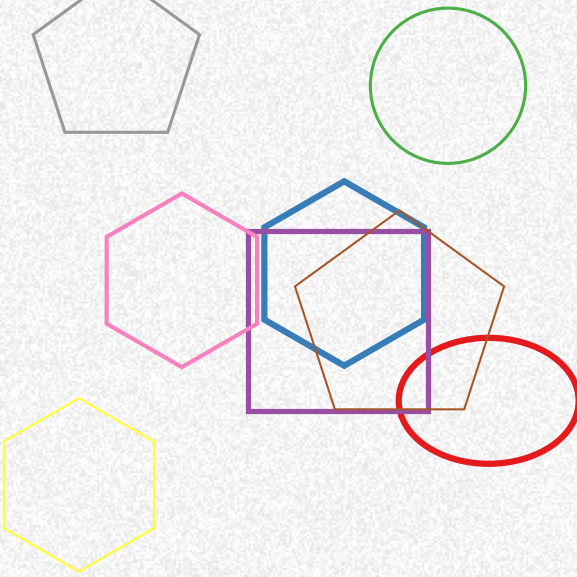[{"shape": "oval", "thickness": 3, "radius": 0.78, "center": [0.846, 0.305]}, {"shape": "hexagon", "thickness": 3, "radius": 0.8, "center": [0.596, 0.526]}, {"shape": "circle", "thickness": 1.5, "radius": 0.67, "center": [0.776, 0.851]}, {"shape": "square", "thickness": 2.5, "radius": 0.78, "center": [0.586, 0.443]}, {"shape": "hexagon", "thickness": 1, "radius": 0.75, "center": [0.137, 0.16]}, {"shape": "pentagon", "thickness": 1, "radius": 0.95, "center": [0.692, 0.444]}, {"shape": "hexagon", "thickness": 2, "radius": 0.75, "center": [0.315, 0.514]}, {"shape": "pentagon", "thickness": 1.5, "radius": 0.76, "center": [0.201, 0.893]}]